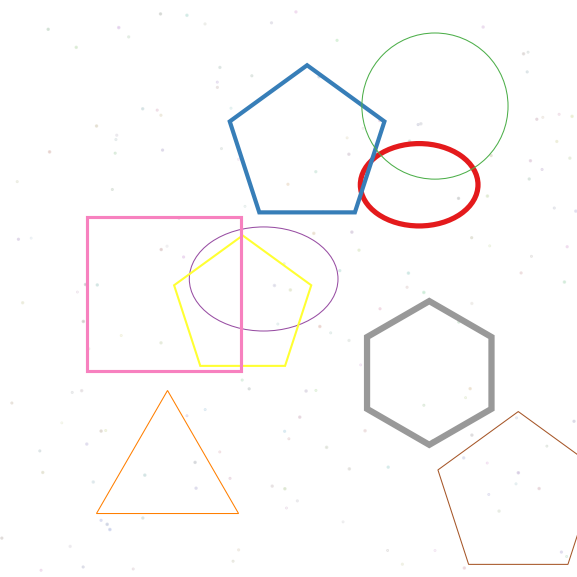[{"shape": "oval", "thickness": 2.5, "radius": 0.51, "center": [0.726, 0.679]}, {"shape": "pentagon", "thickness": 2, "radius": 0.7, "center": [0.532, 0.745]}, {"shape": "circle", "thickness": 0.5, "radius": 0.63, "center": [0.753, 0.815]}, {"shape": "oval", "thickness": 0.5, "radius": 0.64, "center": [0.457, 0.516]}, {"shape": "triangle", "thickness": 0.5, "radius": 0.71, "center": [0.29, 0.181]}, {"shape": "pentagon", "thickness": 1, "radius": 0.62, "center": [0.42, 0.467]}, {"shape": "pentagon", "thickness": 0.5, "radius": 0.73, "center": [0.897, 0.14]}, {"shape": "square", "thickness": 1.5, "radius": 0.67, "center": [0.283, 0.49]}, {"shape": "hexagon", "thickness": 3, "radius": 0.62, "center": [0.743, 0.353]}]